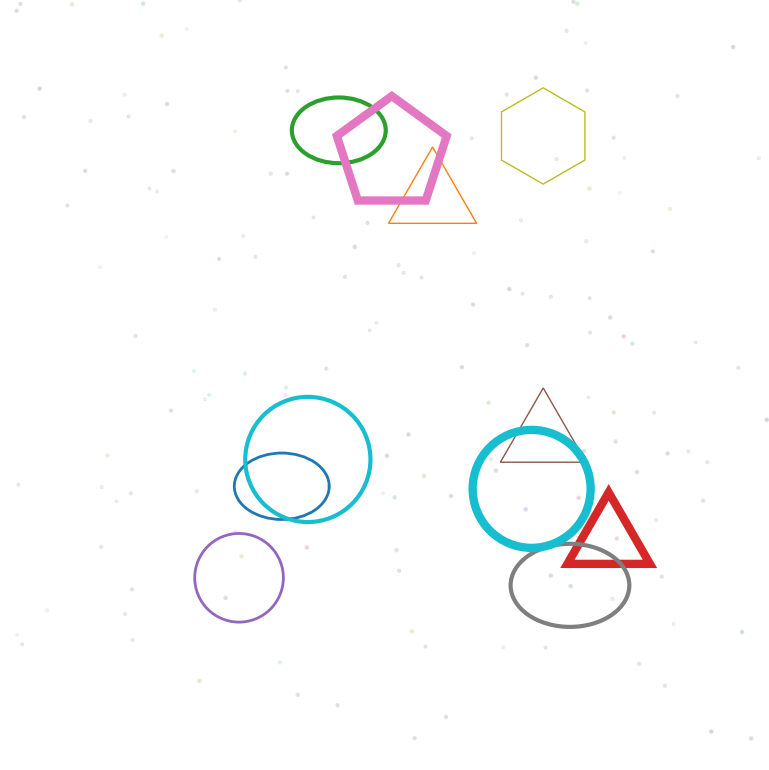[{"shape": "oval", "thickness": 1, "radius": 0.31, "center": [0.366, 0.368]}, {"shape": "triangle", "thickness": 0.5, "radius": 0.33, "center": [0.562, 0.743]}, {"shape": "oval", "thickness": 1.5, "radius": 0.3, "center": [0.44, 0.831]}, {"shape": "triangle", "thickness": 3, "radius": 0.31, "center": [0.79, 0.299]}, {"shape": "circle", "thickness": 1, "radius": 0.29, "center": [0.31, 0.25]}, {"shape": "triangle", "thickness": 0.5, "radius": 0.32, "center": [0.705, 0.432]}, {"shape": "pentagon", "thickness": 3, "radius": 0.37, "center": [0.509, 0.8]}, {"shape": "oval", "thickness": 1.5, "radius": 0.39, "center": [0.74, 0.24]}, {"shape": "hexagon", "thickness": 0.5, "radius": 0.31, "center": [0.705, 0.823]}, {"shape": "circle", "thickness": 1.5, "radius": 0.41, "center": [0.4, 0.403]}, {"shape": "circle", "thickness": 3, "radius": 0.38, "center": [0.69, 0.365]}]